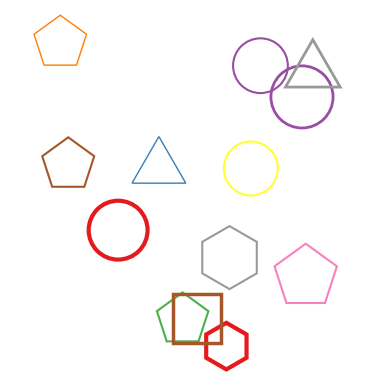[{"shape": "hexagon", "thickness": 3, "radius": 0.3, "center": [0.588, 0.101]}, {"shape": "circle", "thickness": 3, "radius": 0.38, "center": [0.307, 0.402]}, {"shape": "triangle", "thickness": 1, "radius": 0.4, "center": [0.413, 0.565]}, {"shape": "pentagon", "thickness": 1.5, "radius": 0.35, "center": [0.474, 0.17]}, {"shape": "circle", "thickness": 1.5, "radius": 0.36, "center": [0.677, 0.829]}, {"shape": "circle", "thickness": 2, "radius": 0.4, "center": [0.784, 0.748]}, {"shape": "pentagon", "thickness": 1, "radius": 0.36, "center": [0.157, 0.889]}, {"shape": "circle", "thickness": 1.5, "radius": 0.35, "center": [0.652, 0.562]}, {"shape": "pentagon", "thickness": 1.5, "radius": 0.35, "center": [0.177, 0.572]}, {"shape": "square", "thickness": 2.5, "radius": 0.32, "center": [0.511, 0.173]}, {"shape": "pentagon", "thickness": 1.5, "radius": 0.43, "center": [0.794, 0.282]}, {"shape": "triangle", "thickness": 2, "radius": 0.41, "center": [0.813, 0.815]}, {"shape": "hexagon", "thickness": 1.5, "radius": 0.41, "center": [0.596, 0.331]}]